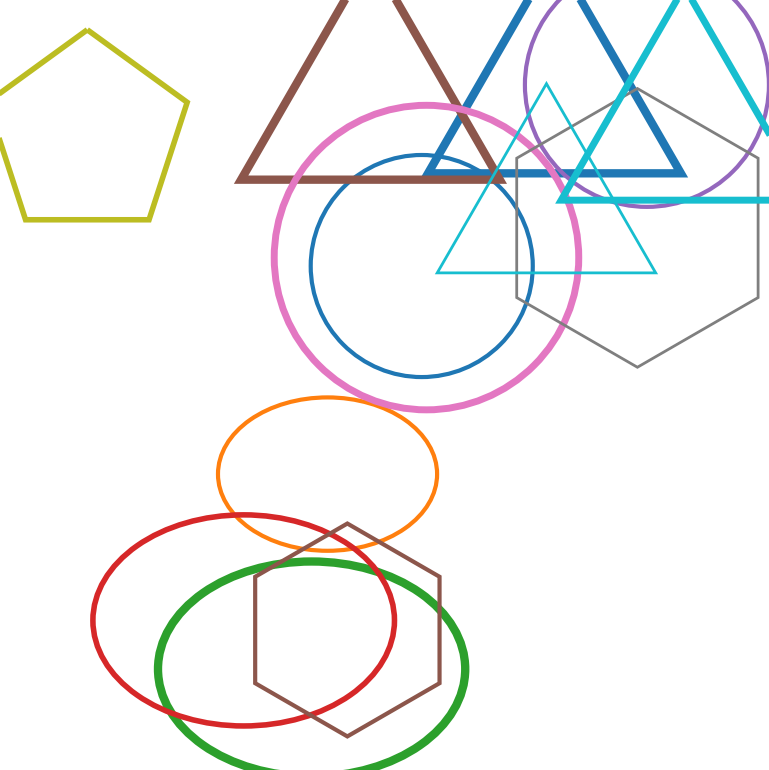[{"shape": "triangle", "thickness": 3, "radius": 0.95, "center": [0.72, 0.87]}, {"shape": "circle", "thickness": 1.5, "radius": 0.72, "center": [0.548, 0.655]}, {"shape": "oval", "thickness": 1.5, "radius": 0.71, "center": [0.425, 0.384]}, {"shape": "oval", "thickness": 3, "radius": 1.0, "center": [0.405, 0.131]}, {"shape": "oval", "thickness": 2, "radius": 0.98, "center": [0.316, 0.194]}, {"shape": "circle", "thickness": 1.5, "radius": 0.79, "center": [0.84, 0.89]}, {"shape": "triangle", "thickness": 3, "radius": 0.97, "center": [0.481, 0.864]}, {"shape": "hexagon", "thickness": 1.5, "radius": 0.69, "center": [0.451, 0.182]}, {"shape": "circle", "thickness": 2.5, "radius": 0.99, "center": [0.554, 0.665]}, {"shape": "hexagon", "thickness": 1, "radius": 0.9, "center": [0.828, 0.704]}, {"shape": "pentagon", "thickness": 2, "radius": 0.68, "center": [0.113, 0.825]}, {"shape": "triangle", "thickness": 1, "radius": 0.82, "center": [0.71, 0.728]}, {"shape": "triangle", "thickness": 2.5, "radius": 0.92, "center": [0.889, 0.832]}]